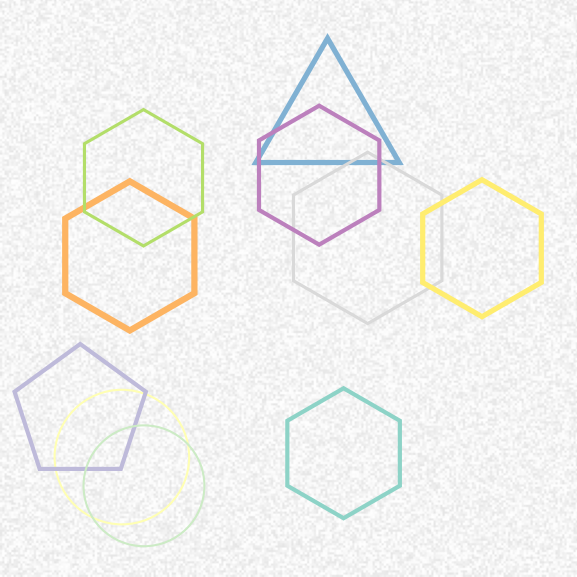[{"shape": "hexagon", "thickness": 2, "radius": 0.56, "center": [0.595, 0.214]}, {"shape": "circle", "thickness": 1, "radius": 0.58, "center": [0.211, 0.208]}, {"shape": "pentagon", "thickness": 2, "radius": 0.6, "center": [0.139, 0.284]}, {"shape": "triangle", "thickness": 2.5, "radius": 0.72, "center": [0.567, 0.789]}, {"shape": "hexagon", "thickness": 3, "radius": 0.65, "center": [0.225, 0.556]}, {"shape": "hexagon", "thickness": 1.5, "radius": 0.59, "center": [0.248, 0.691]}, {"shape": "hexagon", "thickness": 1.5, "radius": 0.74, "center": [0.637, 0.587]}, {"shape": "hexagon", "thickness": 2, "radius": 0.6, "center": [0.553, 0.696]}, {"shape": "circle", "thickness": 1, "radius": 0.52, "center": [0.249, 0.158]}, {"shape": "hexagon", "thickness": 2.5, "radius": 0.59, "center": [0.835, 0.569]}]